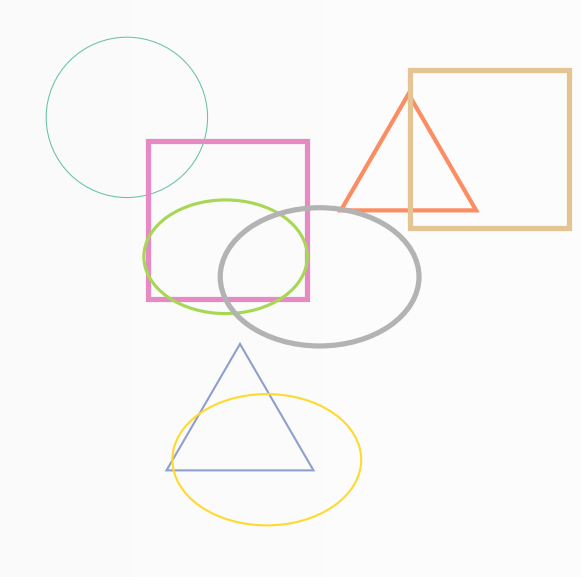[{"shape": "circle", "thickness": 0.5, "radius": 0.69, "center": [0.218, 0.796]}, {"shape": "triangle", "thickness": 2, "radius": 0.67, "center": [0.703, 0.702]}, {"shape": "triangle", "thickness": 1, "radius": 0.73, "center": [0.413, 0.258]}, {"shape": "square", "thickness": 2.5, "radius": 0.68, "center": [0.392, 0.618]}, {"shape": "oval", "thickness": 1.5, "radius": 0.7, "center": [0.388, 0.555]}, {"shape": "oval", "thickness": 1, "radius": 0.81, "center": [0.459, 0.203]}, {"shape": "square", "thickness": 2.5, "radius": 0.68, "center": [0.842, 0.741]}, {"shape": "oval", "thickness": 2.5, "radius": 0.85, "center": [0.55, 0.52]}]